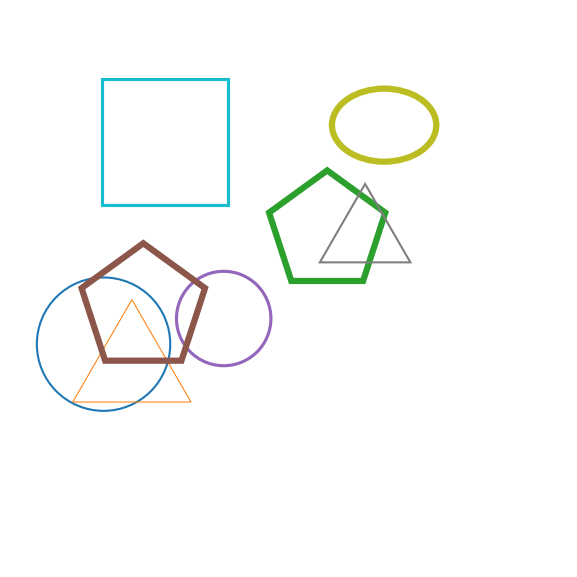[{"shape": "circle", "thickness": 1, "radius": 0.58, "center": [0.179, 0.403]}, {"shape": "triangle", "thickness": 0.5, "radius": 0.59, "center": [0.228, 0.362]}, {"shape": "pentagon", "thickness": 3, "radius": 0.53, "center": [0.567, 0.598]}, {"shape": "circle", "thickness": 1.5, "radius": 0.41, "center": [0.387, 0.448]}, {"shape": "pentagon", "thickness": 3, "radius": 0.56, "center": [0.248, 0.465]}, {"shape": "triangle", "thickness": 1, "radius": 0.45, "center": [0.632, 0.59]}, {"shape": "oval", "thickness": 3, "radius": 0.45, "center": [0.665, 0.782]}, {"shape": "square", "thickness": 1.5, "radius": 0.55, "center": [0.285, 0.753]}]